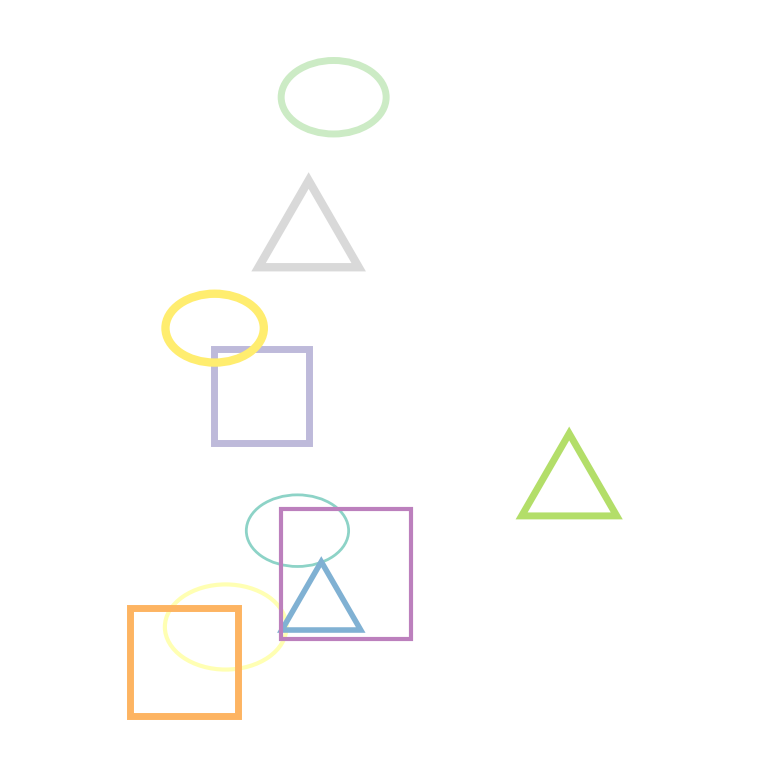[{"shape": "oval", "thickness": 1, "radius": 0.33, "center": [0.386, 0.311]}, {"shape": "oval", "thickness": 1.5, "radius": 0.39, "center": [0.293, 0.186]}, {"shape": "square", "thickness": 2.5, "radius": 0.31, "center": [0.34, 0.485]}, {"shape": "triangle", "thickness": 2, "radius": 0.3, "center": [0.417, 0.211]}, {"shape": "square", "thickness": 2.5, "radius": 0.35, "center": [0.239, 0.14]}, {"shape": "triangle", "thickness": 2.5, "radius": 0.36, "center": [0.739, 0.366]}, {"shape": "triangle", "thickness": 3, "radius": 0.38, "center": [0.401, 0.69]}, {"shape": "square", "thickness": 1.5, "radius": 0.42, "center": [0.449, 0.255]}, {"shape": "oval", "thickness": 2.5, "radius": 0.34, "center": [0.433, 0.874]}, {"shape": "oval", "thickness": 3, "radius": 0.32, "center": [0.279, 0.574]}]